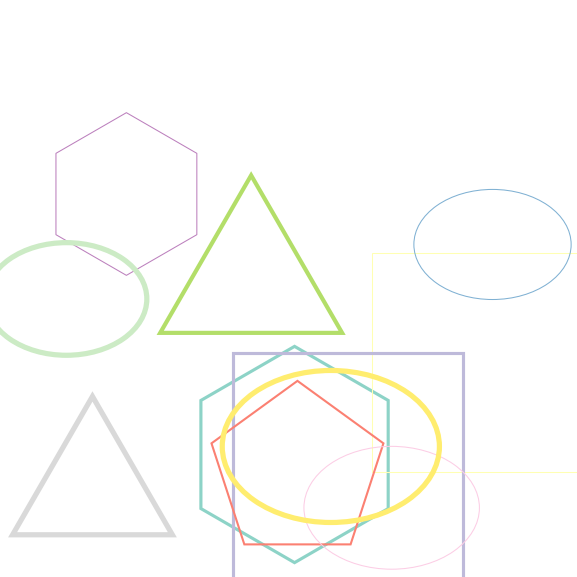[{"shape": "hexagon", "thickness": 1.5, "radius": 0.94, "center": [0.51, 0.212]}, {"shape": "square", "thickness": 0.5, "radius": 0.94, "center": [0.833, 0.371]}, {"shape": "square", "thickness": 1.5, "radius": 1.0, "center": [0.603, 0.189]}, {"shape": "pentagon", "thickness": 1, "radius": 0.78, "center": [0.515, 0.183]}, {"shape": "oval", "thickness": 0.5, "radius": 0.68, "center": [0.853, 0.576]}, {"shape": "triangle", "thickness": 2, "radius": 0.91, "center": [0.435, 0.514]}, {"shape": "oval", "thickness": 0.5, "radius": 0.76, "center": [0.678, 0.12]}, {"shape": "triangle", "thickness": 2.5, "radius": 0.8, "center": [0.16, 0.153]}, {"shape": "hexagon", "thickness": 0.5, "radius": 0.7, "center": [0.219, 0.663]}, {"shape": "oval", "thickness": 2.5, "radius": 0.7, "center": [0.115, 0.481]}, {"shape": "oval", "thickness": 2.5, "radius": 0.94, "center": [0.573, 0.226]}]